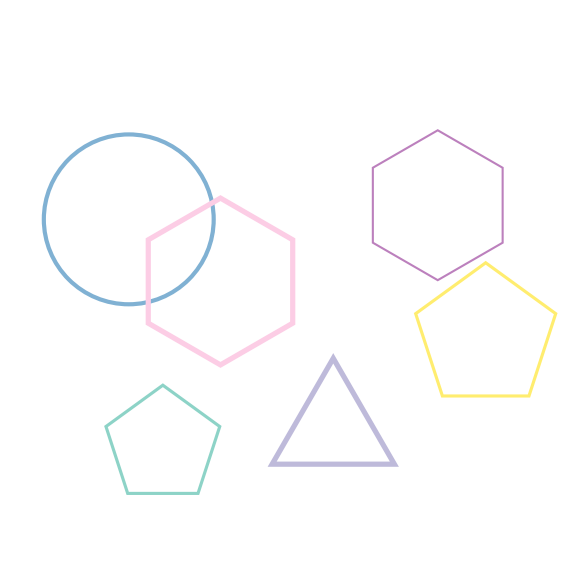[{"shape": "pentagon", "thickness": 1.5, "radius": 0.52, "center": [0.282, 0.229]}, {"shape": "triangle", "thickness": 2.5, "radius": 0.61, "center": [0.577, 0.256]}, {"shape": "circle", "thickness": 2, "radius": 0.74, "center": [0.223, 0.619]}, {"shape": "hexagon", "thickness": 2.5, "radius": 0.72, "center": [0.382, 0.512]}, {"shape": "hexagon", "thickness": 1, "radius": 0.65, "center": [0.758, 0.644]}, {"shape": "pentagon", "thickness": 1.5, "radius": 0.64, "center": [0.841, 0.417]}]